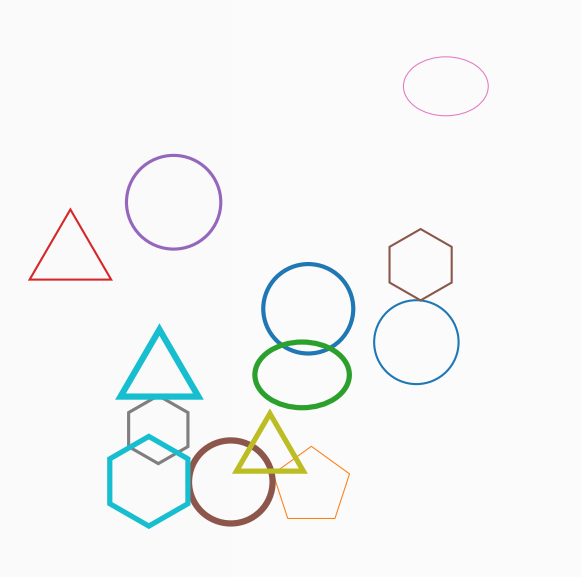[{"shape": "circle", "thickness": 2, "radius": 0.39, "center": [0.53, 0.464]}, {"shape": "circle", "thickness": 1, "radius": 0.36, "center": [0.716, 0.407]}, {"shape": "pentagon", "thickness": 0.5, "radius": 0.35, "center": [0.536, 0.157]}, {"shape": "oval", "thickness": 2.5, "radius": 0.41, "center": [0.52, 0.35]}, {"shape": "triangle", "thickness": 1, "radius": 0.4, "center": [0.121, 0.555]}, {"shape": "circle", "thickness": 1.5, "radius": 0.41, "center": [0.299, 0.649]}, {"shape": "hexagon", "thickness": 1, "radius": 0.31, "center": [0.724, 0.541]}, {"shape": "circle", "thickness": 3, "radius": 0.36, "center": [0.397, 0.165]}, {"shape": "oval", "thickness": 0.5, "radius": 0.36, "center": [0.767, 0.85]}, {"shape": "hexagon", "thickness": 1.5, "radius": 0.29, "center": [0.272, 0.255]}, {"shape": "triangle", "thickness": 2.5, "radius": 0.33, "center": [0.464, 0.217]}, {"shape": "triangle", "thickness": 3, "radius": 0.39, "center": [0.274, 0.351]}, {"shape": "hexagon", "thickness": 2.5, "radius": 0.39, "center": [0.256, 0.166]}]